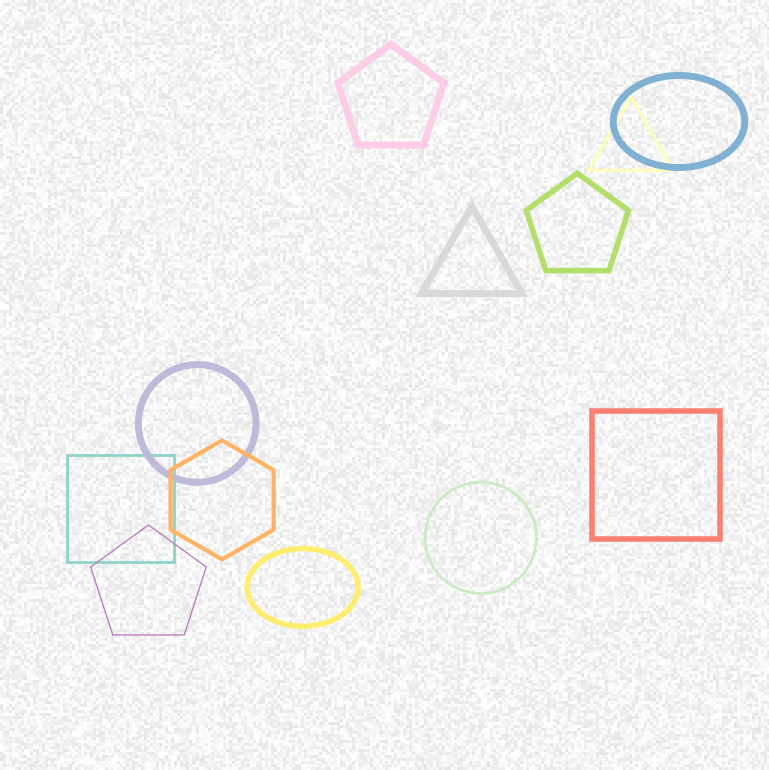[{"shape": "square", "thickness": 1, "radius": 0.35, "center": [0.157, 0.34]}, {"shape": "triangle", "thickness": 1, "radius": 0.32, "center": [0.82, 0.81]}, {"shape": "circle", "thickness": 2.5, "radius": 0.38, "center": [0.256, 0.45]}, {"shape": "square", "thickness": 2, "radius": 0.42, "center": [0.852, 0.384]}, {"shape": "oval", "thickness": 2.5, "radius": 0.43, "center": [0.882, 0.842]}, {"shape": "hexagon", "thickness": 1.5, "radius": 0.39, "center": [0.288, 0.351]}, {"shape": "pentagon", "thickness": 2, "radius": 0.35, "center": [0.75, 0.705]}, {"shape": "pentagon", "thickness": 2.5, "radius": 0.36, "center": [0.508, 0.87]}, {"shape": "triangle", "thickness": 2.5, "radius": 0.38, "center": [0.613, 0.657]}, {"shape": "pentagon", "thickness": 0.5, "radius": 0.39, "center": [0.193, 0.239]}, {"shape": "circle", "thickness": 1, "radius": 0.36, "center": [0.624, 0.301]}, {"shape": "oval", "thickness": 2, "radius": 0.36, "center": [0.393, 0.237]}]